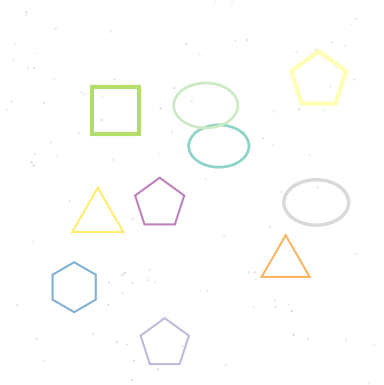[{"shape": "oval", "thickness": 2, "radius": 0.39, "center": [0.568, 0.621]}, {"shape": "pentagon", "thickness": 3, "radius": 0.37, "center": [0.828, 0.792]}, {"shape": "pentagon", "thickness": 1.5, "radius": 0.33, "center": [0.428, 0.108]}, {"shape": "hexagon", "thickness": 1.5, "radius": 0.32, "center": [0.193, 0.254]}, {"shape": "triangle", "thickness": 1.5, "radius": 0.36, "center": [0.742, 0.317]}, {"shape": "square", "thickness": 3, "radius": 0.31, "center": [0.3, 0.713]}, {"shape": "oval", "thickness": 2.5, "radius": 0.42, "center": [0.821, 0.474]}, {"shape": "pentagon", "thickness": 1.5, "radius": 0.34, "center": [0.415, 0.471]}, {"shape": "oval", "thickness": 2, "radius": 0.42, "center": [0.534, 0.726]}, {"shape": "triangle", "thickness": 1.5, "radius": 0.38, "center": [0.254, 0.436]}]